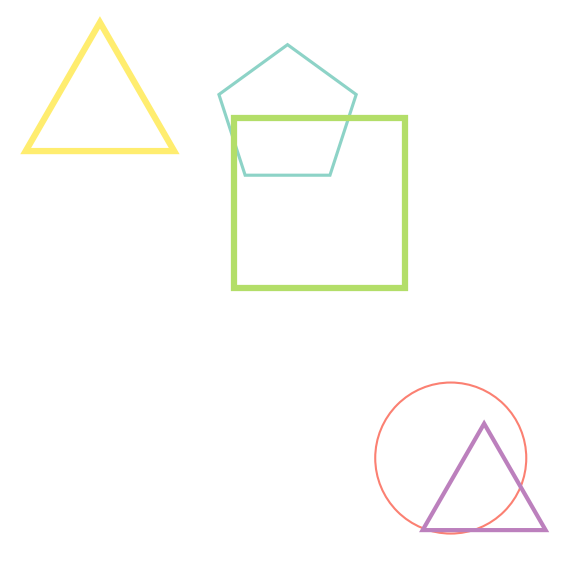[{"shape": "pentagon", "thickness": 1.5, "radius": 0.62, "center": [0.498, 0.797]}, {"shape": "circle", "thickness": 1, "radius": 0.65, "center": [0.781, 0.206]}, {"shape": "square", "thickness": 3, "radius": 0.74, "center": [0.553, 0.647]}, {"shape": "triangle", "thickness": 2, "radius": 0.61, "center": [0.838, 0.143]}, {"shape": "triangle", "thickness": 3, "radius": 0.74, "center": [0.173, 0.812]}]